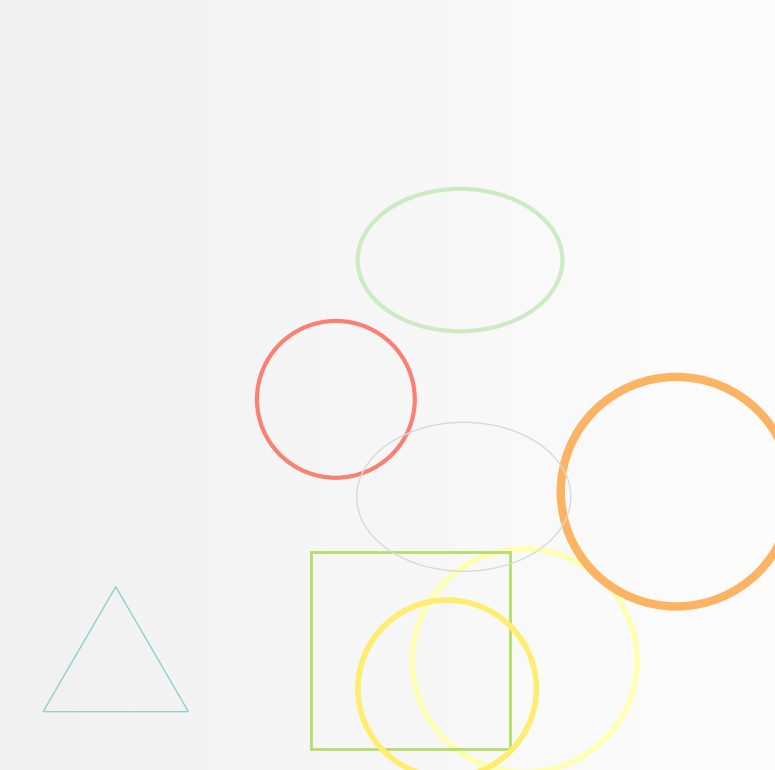[{"shape": "triangle", "thickness": 0.5, "radius": 0.54, "center": [0.149, 0.13]}, {"shape": "circle", "thickness": 2, "radius": 0.73, "center": [0.677, 0.142]}, {"shape": "circle", "thickness": 1.5, "radius": 0.51, "center": [0.433, 0.481]}, {"shape": "circle", "thickness": 3, "radius": 0.75, "center": [0.873, 0.361]}, {"shape": "square", "thickness": 1, "radius": 0.64, "center": [0.529, 0.155]}, {"shape": "oval", "thickness": 0.5, "radius": 0.69, "center": [0.598, 0.355]}, {"shape": "oval", "thickness": 1.5, "radius": 0.66, "center": [0.594, 0.662]}, {"shape": "circle", "thickness": 2, "radius": 0.58, "center": [0.577, 0.106]}]